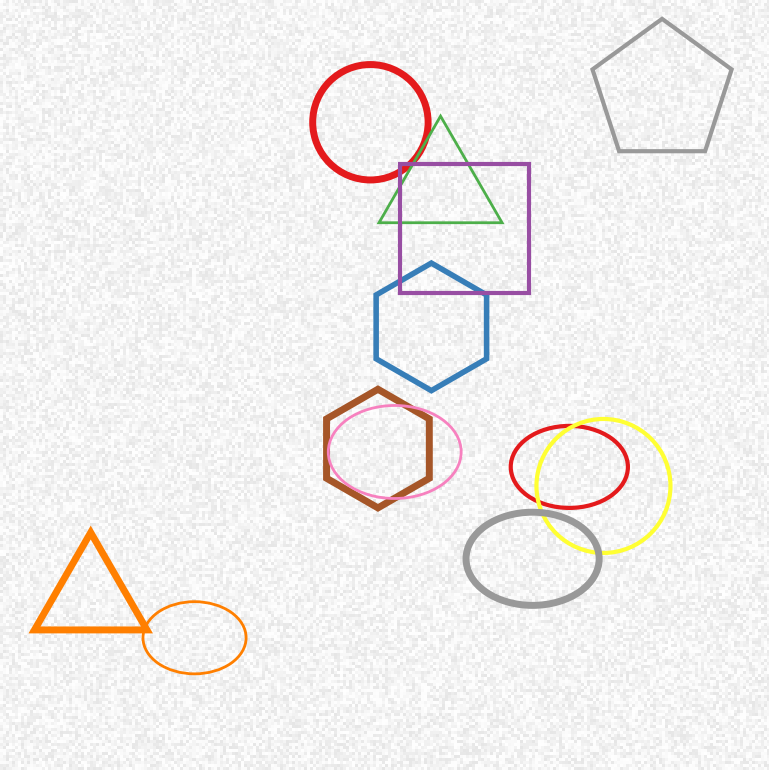[{"shape": "oval", "thickness": 1.5, "radius": 0.38, "center": [0.739, 0.394]}, {"shape": "circle", "thickness": 2.5, "radius": 0.37, "center": [0.481, 0.841]}, {"shape": "hexagon", "thickness": 2, "radius": 0.41, "center": [0.56, 0.576]}, {"shape": "triangle", "thickness": 1, "radius": 0.46, "center": [0.572, 0.757]}, {"shape": "square", "thickness": 1.5, "radius": 0.42, "center": [0.604, 0.704]}, {"shape": "oval", "thickness": 1, "radius": 0.33, "center": [0.253, 0.172]}, {"shape": "triangle", "thickness": 2.5, "radius": 0.42, "center": [0.118, 0.224]}, {"shape": "circle", "thickness": 1.5, "radius": 0.44, "center": [0.784, 0.369]}, {"shape": "hexagon", "thickness": 2.5, "radius": 0.39, "center": [0.491, 0.417]}, {"shape": "oval", "thickness": 1, "radius": 0.43, "center": [0.513, 0.413]}, {"shape": "oval", "thickness": 2.5, "radius": 0.43, "center": [0.692, 0.274]}, {"shape": "pentagon", "thickness": 1.5, "radius": 0.48, "center": [0.86, 0.88]}]